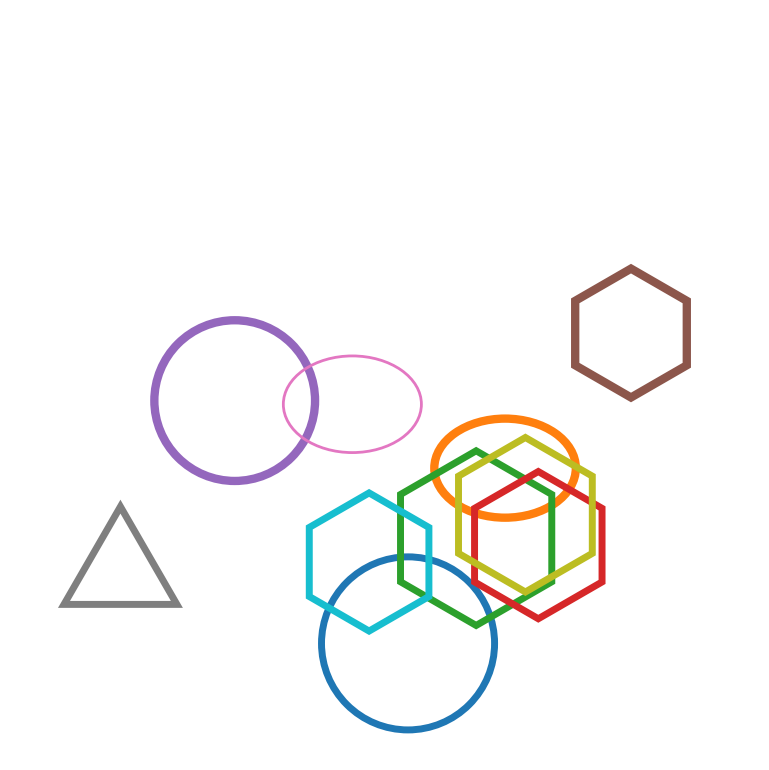[{"shape": "circle", "thickness": 2.5, "radius": 0.56, "center": [0.53, 0.164]}, {"shape": "oval", "thickness": 3, "radius": 0.46, "center": [0.656, 0.392]}, {"shape": "hexagon", "thickness": 2.5, "radius": 0.57, "center": [0.618, 0.301]}, {"shape": "hexagon", "thickness": 2.5, "radius": 0.48, "center": [0.699, 0.292]}, {"shape": "circle", "thickness": 3, "radius": 0.52, "center": [0.305, 0.48]}, {"shape": "hexagon", "thickness": 3, "radius": 0.42, "center": [0.819, 0.567]}, {"shape": "oval", "thickness": 1, "radius": 0.45, "center": [0.458, 0.475]}, {"shape": "triangle", "thickness": 2.5, "radius": 0.42, "center": [0.156, 0.257]}, {"shape": "hexagon", "thickness": 2.5, "radius": 0.5, "center": [0.682, 0.331]}, {"shape": "hexagon", "thickness": 2.5, "radius": 0.45, "center": [0.479, 0.27]}]